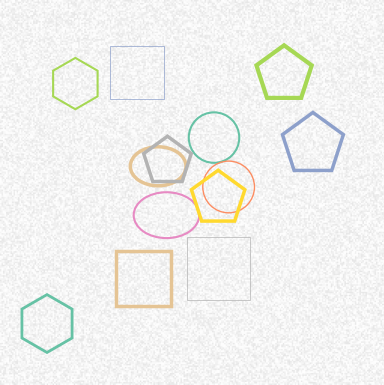[{"shape": "circle", "thickness": 1.5, "radius": 0.33, "center": [0.556, 0.643]}, {"shape": "hexagon", "thickness": 2, "radius": 0.38, "center": [0.122, 0.16]}, {"shape": "circle", "thickness": 1, "radius": 0.34, "center": [0.594, 0.514]}, {"shape": "pentagon", "thickness": 2.5, "radius": 0.42, "center": [0.813, 0.625]}, {"shape": "square", "thickness": 0.5, "radius": 0.35, "center": [0.356, 0.812]}, {"shape": "oval", "thickness": 1.5, "radius": 0.43, "center": [0.432, 0.441]}, {"shape": "pentagon", "thickness": 3, "radius": 0.38, "center": [0.738, 0.807]}, {"shape": "hexagon", "thickness": 1.5, "radius": 0.33, "center": [0.196, 0.783]}, {"shape": "pentagon", "thickness": 2.5, "radius": 0.36, "center": [0.567, 0.485]}, {"shape": "square", "thickness": 2.5, "radius": 0.36, "center": [0.373, 0.276]}, {"shape": "oval", "thickness": 2.5, "radius": 0.36, "center": [0.411, 0.568]}, {"shape": "square", "thickness": 0.5, "radius": 0.41, "center": [0.568, 0.303]}, {"shape": "pentagon", "thickness": 2.5, "radius": 0.32, "center": [0.435, 0.581]}]